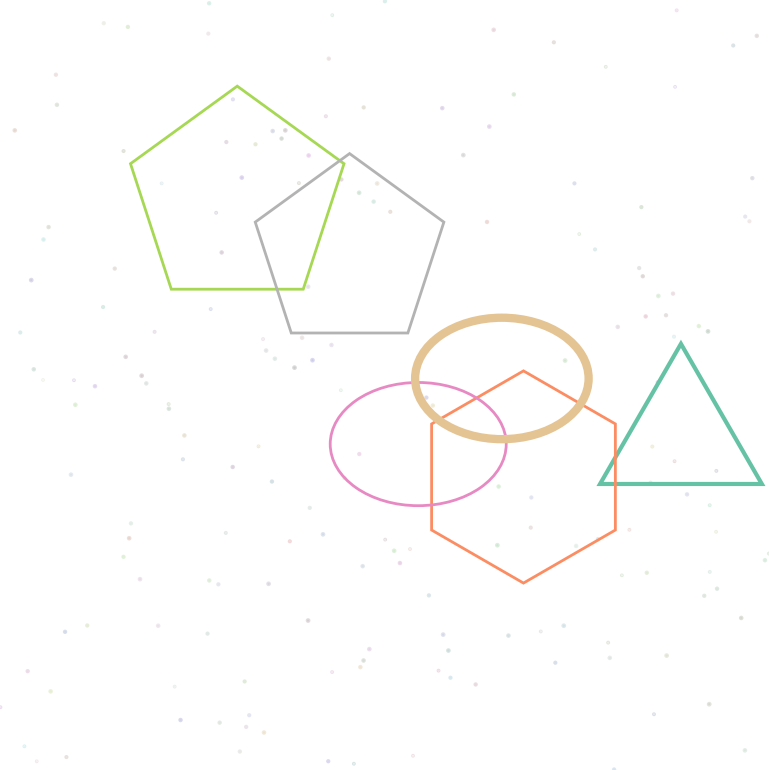[{"shape": "triangle", "thickness": 1.5, "radius": 0.61, "center": [0.884, 0.432]}, {"shape": "hexagon", "thickness": 1, "radius": 0.69, "center": [0.68, 0.381]}, {"shape": "oval", "thickness": 1, "radius": 0.57, "center": [0.543, 0.423]}, {"shape": "pentagon", "thickness": 1, "radius": 0.73, "center": [0.308, 0.742]}, {"shape": "oval", "thickness": 3, "radius": 0.56, "center": [0.652, 0.509]}, {"shape": "pentagon", "thickness": 1, "radius": 0.64, "center": [0.454, 0.672]}]